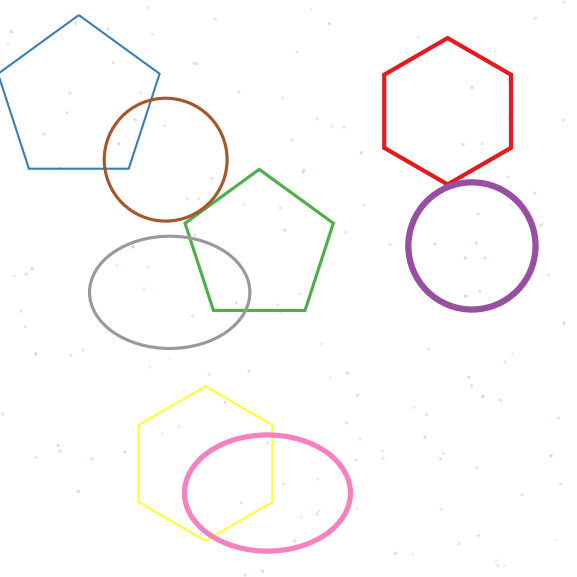[{"shape": "hexagon", "thickness": 2, "radius": 0.63, "center": [0.775, 0.806]}, {"shape": "pentagon", "thickness": 1, "radius": 0.74, "center": [0.136, 0.826]}, {"shape": "pentagon", "thickness": 1.5, "radius": 0.67, "center": [0.449, 0.571]}, {"shape": "circle", "thickness": 3, "radius": 0.55, "center": [0.817, 0.573]}, {"shape": "hexagon", "thickness": 1, "radius": 0.67, "center": [0.356, 0.196]}, {"shape": "circle", "thickness": 1.5, "radius": 0.53, "center": [0.287, 0.723]}, {"shape": "oval", "thickness": 2.5, "radius": 0.72, "center": [0.463, 0.145]}, {"shape": "oval", "thickness": 1.5, "radius": 0.69, "center": [0.294, 0.493]}]